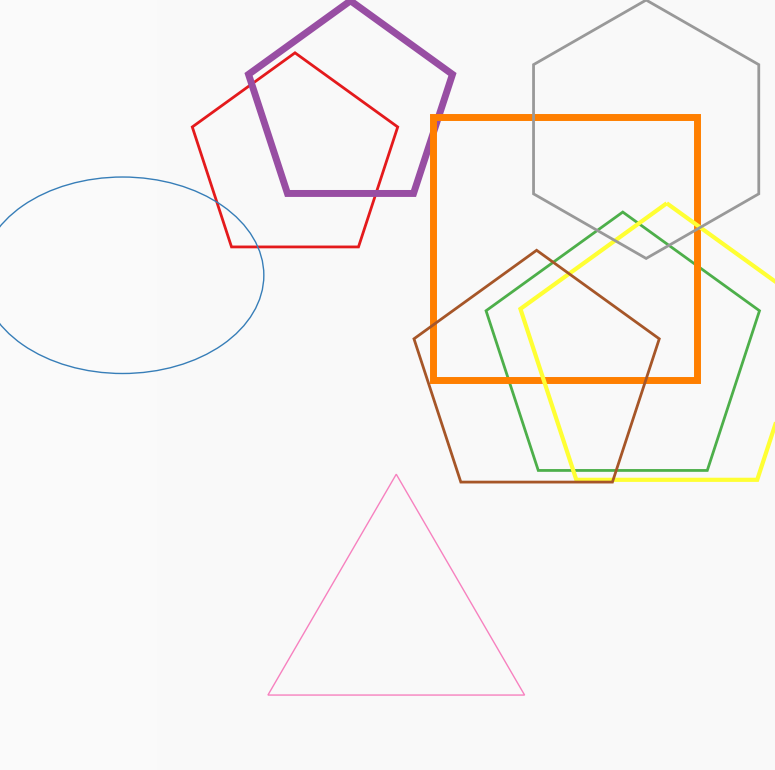[{"shape": "pentagon", "thickness": 1, "radius": 0.7, "center": [0.381, 0.792]}, {"shape": "oval", "thickness": 0.5, "radius": 0.91, "center": [0.158, 0.643]}, {"shape": "pentagon", "thickness": 1, "radius": 0.93, "center": [0.804, 0.539]}, {"shape": "pentagon", "thickness": 2.5, "radius": 0.69, "center": [0.452, 0.861]}, {"shape": "square", "thickness": 2.5, "radius": 0.85, "center": [0.729, 0.677]}, {"shape": "pentagon", "thickness": 1.5, "radius": 0.99, "center": [0.86, 0.537]}, {"shape": "pentagon", "thickness": 1, "radius": 0.83, "center": [0.692, 0.509]}, {"shape": "triangle", "thickness": 0.5, "radius": 0.96, "center": [0.511, 0.193]}, {"shape": "hexagon", "thickness": 1, "radius": 0.84, "center": [0.834, 0.832]}]